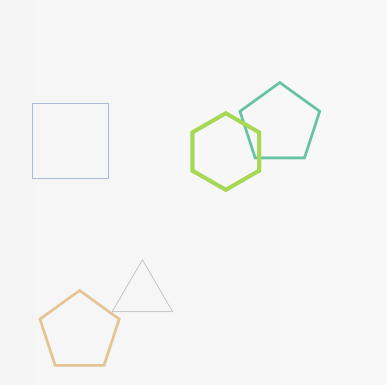[{"shape": "pentagon", "thickness": 2, "radius": 0.54, "center": [0.722, 0.677]}, {"shape": "square", "thickness": 0.5, "radius": 0.49, "center": [0.181, 0.636]}, {"shape": "hexagon", "thickness": 3, "radius": 0.5, "center": [0.583, 0.606]}, {"shape": "pentagon", "thickness": 2, "radius": 0.54, "center": [0.205, 0.138]}, {"shape": "triangle", "thickness": 0.5, "radius": 0.45, "center": [0.367, 0.235]}]